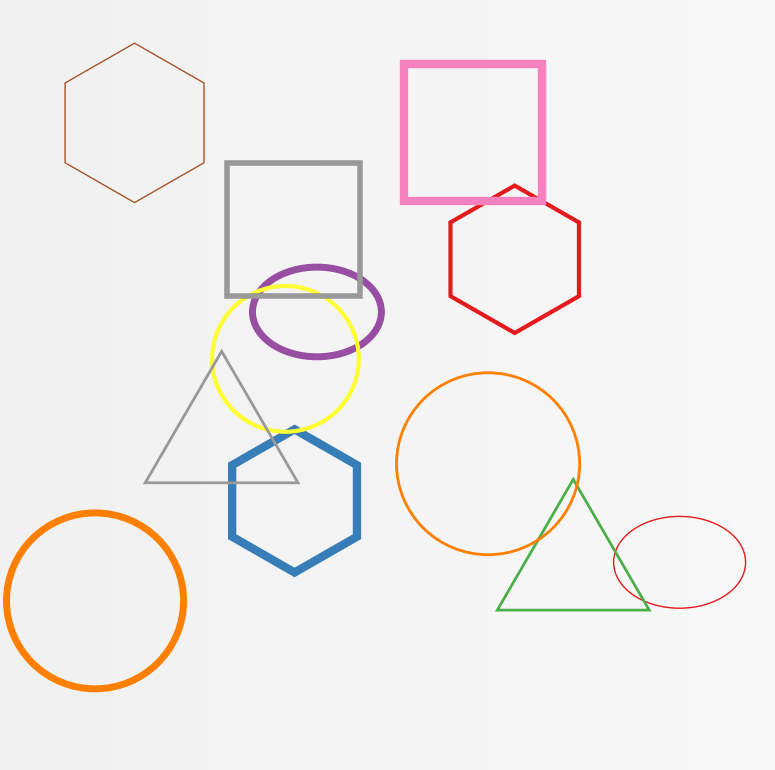[{"shape": "hexagon", "thickness": 1.5, "radius": 0.48, "center": [0.664, 0.663]}, {"shape": "oval", "thickness": 0.5, "radius": 0.43, "center": [0.877, 0.27]}, {"shape": "hexagon", "thickness": 3, "radius": 0.46, "center": [0.38, 0.349]}, {"shape": "triangle", "thickness": 1, "radius": 0.57, "center": [0.74, 0.264]}, {"shape": "oval", "thickness": 2.5, "radius": 0.42, "center": [0.409, 0.595]}, {"shape": "circle", "thickness": 2.5, "radius": 0.57, "center": [0.123, 0.22]}, {"shape": "circle", "thickness": 1, "radius": 0.59, "center": [0.63, 0.398]}, {"shape": "circle", "thickness": 1.5, "radius": 0.47, "center": [0.368, 0.534]}, {"shape": "hexagon", "thickness": 0.5, "radius": 0.52, "center": [0.174, 0.84]}, {"shape": "square", "thickness": 3, "radius": 0.45, "center": [0.611, 0.828]}, {"shape": "triangle", "thickness": 1, "radius": 0.57, "center": [0.286, 0.43]}, {"shape": "square", "thickness": 2, "radius": 0.43, "center": [0.379, 0.702]}]